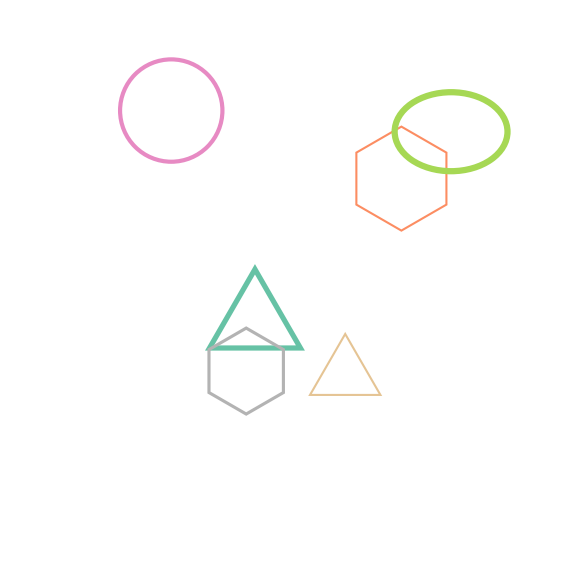[{"shape": "triangle", "thickness": 2.5, "radius": 0.45, "center": [0.441, 0.442]}, {"shape": "hexagon", "thickness": 1, "radius": 0.45, "center": [0.695, 0.69]}, {"shape": "circle", "thickness": 2, "radius": 0.44, "center": [0.297, 0.808]}, {"shape": "oval", "thickness": 3, "radius": 0.49, "center": [0.781, 0.771]}, {"shape": "triangle", "thickness": 1, "radius": 0.35, "center": [0.598, 0.35]}, {"shape": "hexagon", "thickness": 1.5, "radius": 0.37, "center": [0.426, 0.357]}]